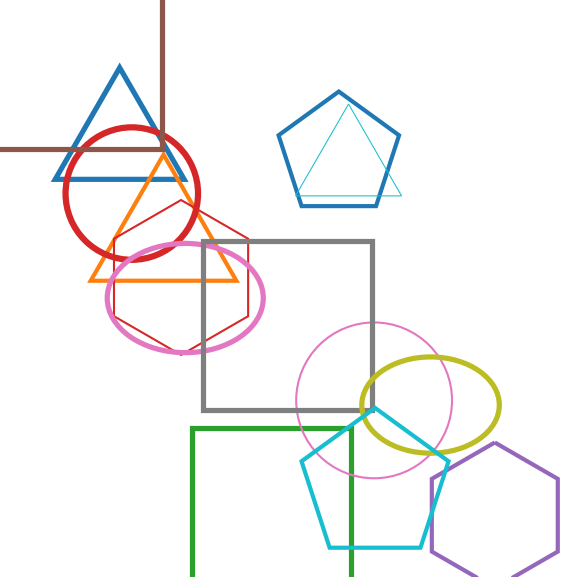[{"shape": "pentagon", "thickness": 2, "radius": 0.55, "center": [0.587, 0.731]}, {"shape": "triangle", "thickness": 2.5, "radius": 0.64, "center": [0.207, 0.753]}, {"shape": "triangle", "thickness": 2, "radius": 0.73, "center": [0.283, 0.586]}, {"shape": "square", "thickness": 2.5, "radius": 0.69, "center": [0.47, 0.12]}, {"shape": "circle", "thickness": 3, "radius": 0.57, "center": [0.228, 0.664]}, {"shape": "hexagon", "thickness": 1, "radius": 0.67, "center": [0.314, 0.519]}, {"shape": "hexagon", "thickness": 2, "radius": 0.63, "center": [0.857, 0.107]}, {"shape": "square", "thickness": 2.5, "radius": 0.74, "center": [0.133, 0.887]}, {"shape": "circle", "thickness": 1, "radius": 0.67, "center": [0.648, 0.306]}, {"shape": "oval", "thickness": 2.5, "radius": 0.68, "center": [0.321, 0.483]}, {"shape": "square", "thickness": 2.5, "radius": 0.73, "center": [0.498, 0.435]}, {"shape": "oval", "thickness": 2.5, "radius": 0.6, "center": [0.746, 0.298]}, {"shape": "pentagon", "thickness": 2, "radius": 0.67, "center": [0.649, 0.159]}, {"shape": "triangle", "thickness": 0.5, "radius": 0.53, "center": [0.604, 0.713]}]